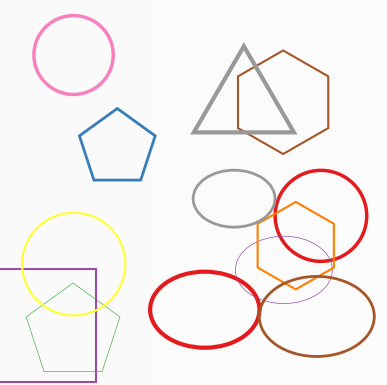[{"shape": "oval", "thickness": 3, "radius": 0.71, "center": [0.529, 0.196]}, {"shape": "circle", "thickness": 2.5, "radius": 0.59, "center": [0.828, 0.439]}, {"shape": "pentagon", "thickness": 2, "radius": 0.51, "center": [0.303, 0.615]}, {"shape": "pentagon", "thickness": 0.5, "radius": 0.64, "center": [0.189, 0.138]}, {"shape": "square", "thickness": 1.5, "radius": 0.73, "center": [0.101, 0.155]}, {"shape": "oval", "thickness": 0.5, "radius": 0.62, "center": [0.733, 0.299]}, {"shape": "hexagon", "thickness": 1.5, "radius": 0.57, "center": [0.763, 0.362]}, {"shape": "circle", "thickness": 1.5, "radius": 0.67, "center": [0.19, 0.314]}, {"shape": "oval", "thickness": 2, "radius": 0.74, "center": [0.817, 0.178]}, {"shape": "hexagon", "thickness": 1.5, "radius": 0.67, "center": [0.731, 0.734]}, {"shape": "circle", "thickness": 2.5, "radius": 0.51, "center": [0.19, 0.857]}, {"shape": "oval", "thickness": 2, "radius": 0.53, "center": [0.604, 0.484]}, {"shape": "triangle", "thickness": 3, "radius": 0.75, "center": [0.629, 0.731]}]